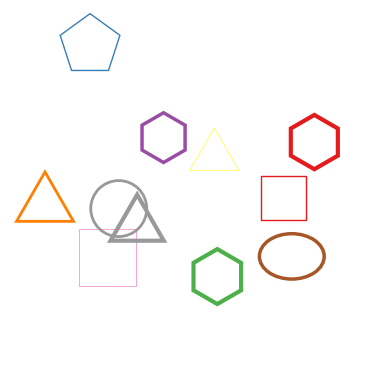[{"shape": "hexagon", "thickness": 3, "radius": 0.35, "center": [0.816, 0.631]}, {"shape": "square", "thickness": 1, "radius": 0.29, "center": [0.736, 0.485]}, {"shape": "pentagon", "thickness": 1, "radius": 0.41, "center": [0.234, 0.883]}, {"shape": "hexagon", "thickness": 3, "radius": 0.36, "center": [0.564, 0.282]}, {"shape": "hexagon", "thickness": 2.5, "radius": 0.32, "center": [0.425, 0.643]}, {"shape": "triangle", "thickness": 2, "radius": 0.43, "center": [0.117, 0.468]}, {"shape": "triangle", "thickness": 0.5, "radius": 0.37, "center": [0.557, 0.594]}, {"shape": "oval", "thickness": 2.5, "radius": 0.42, "center": [0.758, 0.334]}, {"shape": "square", "thickness": 0.5, "radius": 0.37, "center": [0.279, 0.331]}, {"shape": "circle", "thickness": 2, "radius": 0.36, "center": [0.308, 0.458]}, {"shape": "triangle", "thickness": 3, "radius": 0.4, "center": [0.356, 0.415]}]